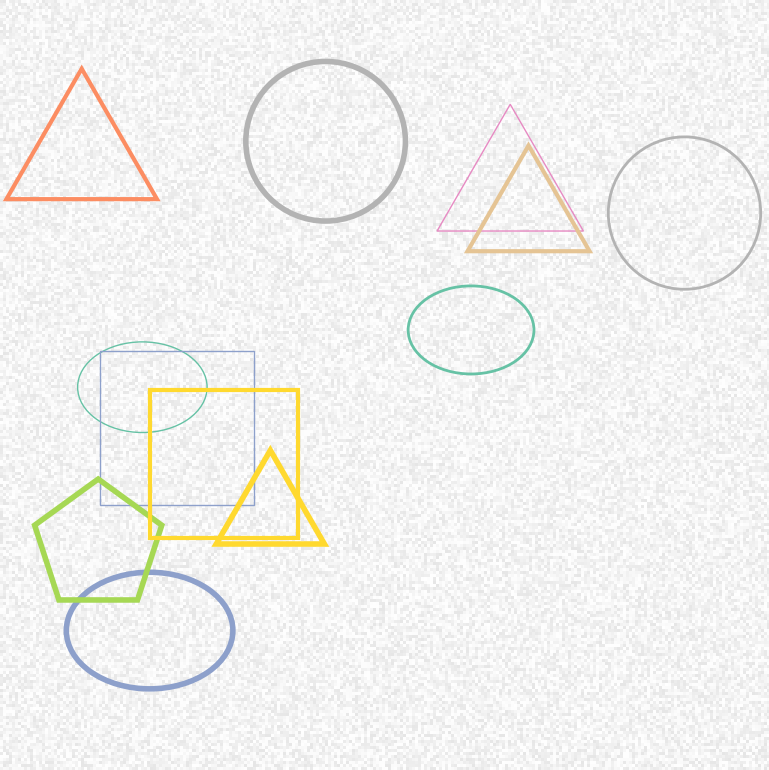[{"shape": "oval", "thickness": 1, "radius": 0.41, "center": [0.612, 0.572]}, {"shape": "oval", "thickness": 0.5, "radius": 0.42, "center": [0.185, 0.497]}, {"shape": "triangle", "thickness": 1.5, "radius": 0.56, "center": [0.106, 0.798]}, {"shape": "square", "thickness": 0.5, "radius": 0.5, "center": [0.23, 0.444]}, {"shape": "oval", "thickness": 2, "radius": 0.54, "center": [0.194, 0.181]}, {"shape": "triangle", "thickness": 0.5, "radius": 0.55, "center": [0.663, 0.755]}, {"shape": "pentagon", "thickness": 2, "radius": 0.43, "center": [0.128, 0.291]}, {"shape": "triangle", "thickness": 2, "radius": 0.41, "center": [0.351, 0.334]}, {"shape": "square", "thickness": 1.5, "radius": 0.48, "center": [0.291, 0.397]}, {"shape": "triangle", "thickness": 1.5, "radius": 0.46, "center": [0.686, 0.719]}, {"shape": "circle", "thickness": 2, "radius": 0.52, "center": [0.423, 0.817]}, {"shape": "circle", "thickness": 1, "radius": 0.49, "center": [0.889, 0.723]}]